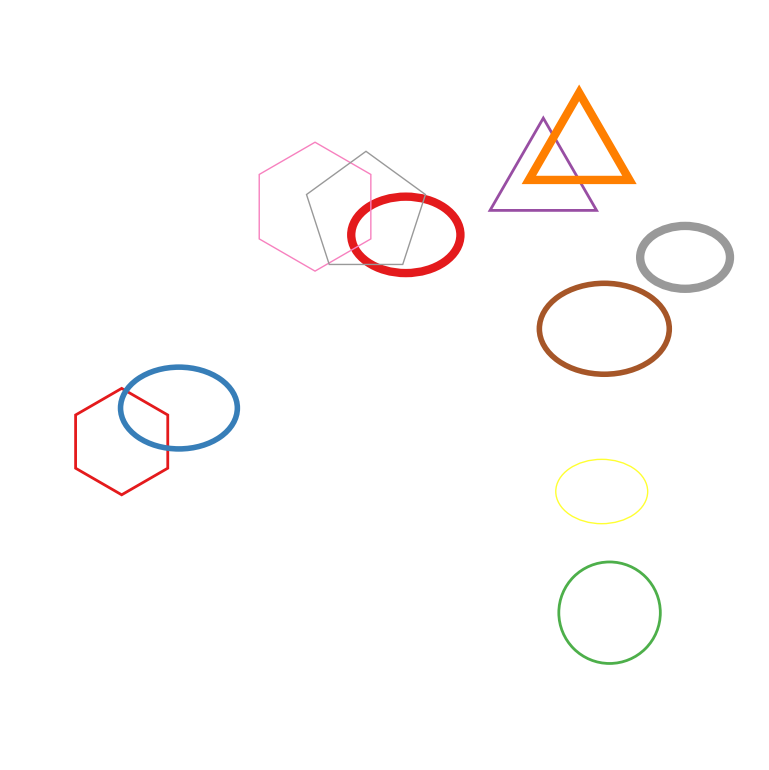[{"shape": "oval", "thickness": 3, "radius": 0.35, "center": [0.527, 0.695]}, {"shape": "hexagon", "thickness": 1, "radius": 0.35, "center": [0.158, 0.427]}, {"shape": "oval", "thickness": 2, "radius": 0.38, "center": [0.232, 0.47]}, {"shape": "circle", "thickness": 1, "radius": 0.33, "center": [0.792, 0.204]}, {"shape": "triangle", "thickness": 1, "radius": 0.4, "center": [0.706, 0.767]}, {"shape": "triangle", "thickness": 3, "radius": 0.38, "center": [0.752, 0.804]}, {"shape": "oval", "thickness": 0.5, "radius": 0.3, "center": [0.781, 0.362]}, {"shape": "oval", "thickness": 2, "radius": 0.42, "center": [0.785, 0.573]}, {"shape": "hexagon", "thickness": 0.5, "radius": 0.42, "center": [0.409, 0.732]}, {"shape": "oval", "thickness": 3, "radius": 0.29, "center": [0.89, 0.666]}, {"shape": "pentagon", "thickness": 0.5, "radius": 0.41, "center": [0.475, 0.722]}]